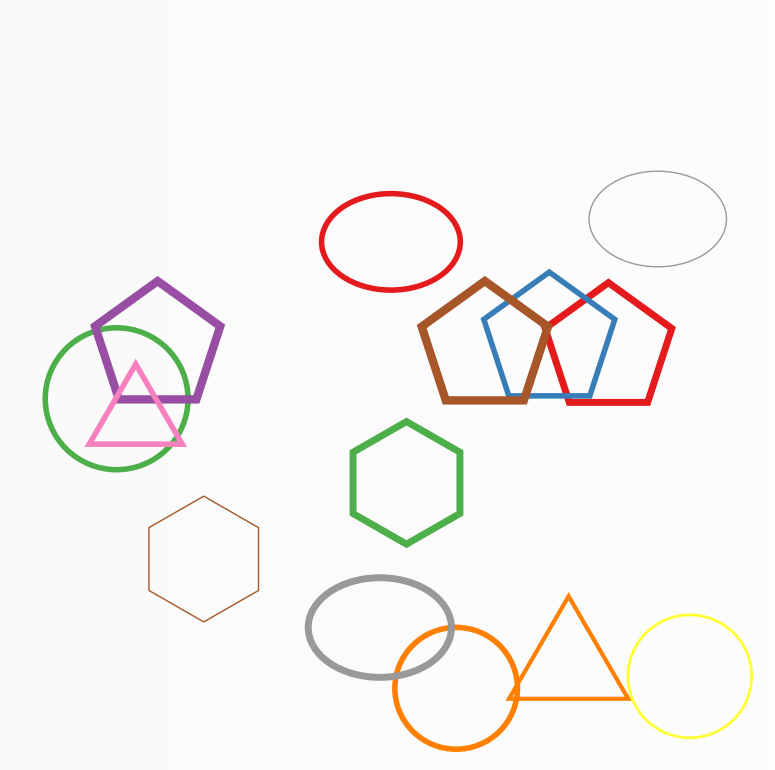[{"shape": "oval", "thickness": 2, "radius": 0.45, "center": [0.504, 0.686]}, {"shape": "pentagon", "thickness": 2.5, "radius": 0.43, "center": [0.785, 0.547]}, {"shape": "pentagon", "thickness": 2, "radius": 0.44, "center": [0.709, 0.558]}, {"shape": "circle", "thickness": 2, "radius": 0.46, "center": [0.151, 0.482]}, {"shape": "hexagon", "thickness": 2.5, "radius": 0.4, "center": [0.525, 0.373]}, {"shape": "pentagon", "thickness": 3, "radius": 0.42, "center": [0.203, 0.55]}, {"shape": "circle", "thickness": 2, "radius": 0.4, "center": [0.589, 0.106]}, {"shape": "triangle", "thickness": 1.5, "radius": 0.44, "center": [0.734, 0.137]}, {"shape": "circle", "thickness": 1, "radius": 0.4, "center": [0.89, 0.122]}, {"shape": "hexagon", "thickness": 0.5, "radius": 0.41, "center": [0.263, 0.274]}, {"shape": "pentagon", "thickness": 3, "radius": 0.43, "center": [0.626, 0.549]}, {"shape": "triangle", "thickness": 2, "radius": 0.35, "center": [0.175, 0.458]}, {"shape": "oval", "thickness": 0.5, "radius": 0.44, "center": [0.849, 0.716]}, {"shape": "oval", "thickness": 2.5, "radius": 0.46, "center": [0.49, 0.185]}]